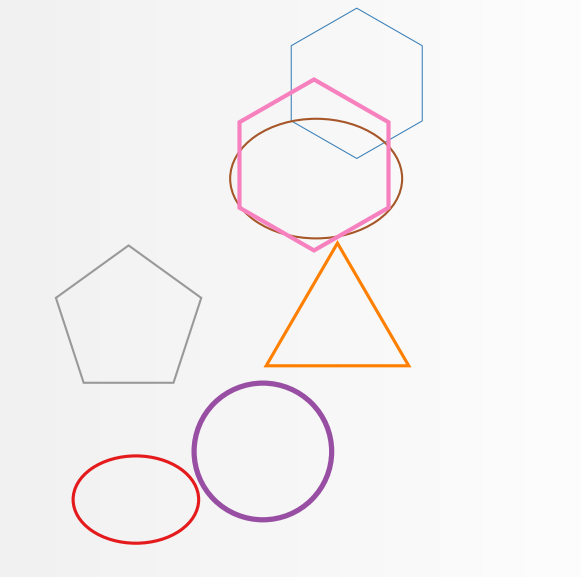[{"shape": "oval", "thickness": 1.5, "radius": 0.54, "center": [0.234, 0.134]}, {"shape": "hexagon", "thickness": 0.5, "radius": 0.65, "center": [0.614, 0.855]}, {"shape": "circle", "thickness": 2.5, "radius": 0.59, "center": [0.452, 0.217]}, {"shape": "triangle", "thickness": 1.5, "radius": 0.71, "center": [0.581, 0.437]}, {"shape": "oval", "thickness": 1, "radius": 0.74, "center": [0.544, 0.69]}, {"shape": "hexagon", "thickness": 2, "radius": 0.74, "center": [0.54, 0.713]}, {"shape": "pentagon", "thickness": 1, "radius": 0.66, "center": [0.221, 0.443]}]